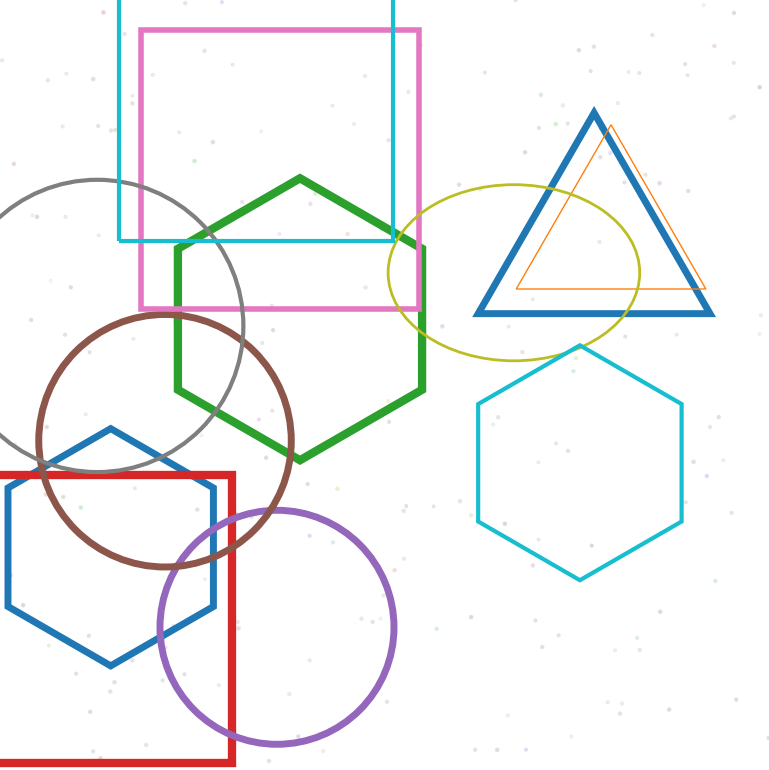[{"shape": "hexagon", "thickness": 2.5, "radius": 0.77, "center": [0.144, 0.289]}, {"shape": "triangle", "thickness": 2.5, "radius": 0.87, "center": [0.772, 0.68]}, {"shape": "triangle", "thickness": 0.5, "radius": 0.71, "center": [0.794, 0.696]}, {"shape": "hexagon", "thickness": 3, "radius": 0.92, "center": [0.39, 0.585]}, {"shape": "square", "thickness": 3, "radius": 0.93, "center": [0.115, 0.196]}, {"shape": "circle", "thickness": 2.5, "radius": 0.76, "center": [0.36, 0.185]}, {"shape": "circle", "thickness": 2.5, "radius": 0.82, "center": [0.214, 0.428]}, {"shape": "square", "thickness": 2, "radius": 0.9, "center": [0.363, 0.78]}, {"shape": "circle", "thickness": 1.5, "radius": 0.95, "center": [0.126, 0.577]}, {"shape": "oval", "thickness": 1, "radius": 0.82, "center": [0.667, 0.646]}, {"shape": "hexagon", "thickness": 1.5, "radius": 0.76, "center": [0.753, 0.399]}, {"shape": "square", "thickness": 1.5, "radius": 0.89, "center": [0.332, 0.865]}]